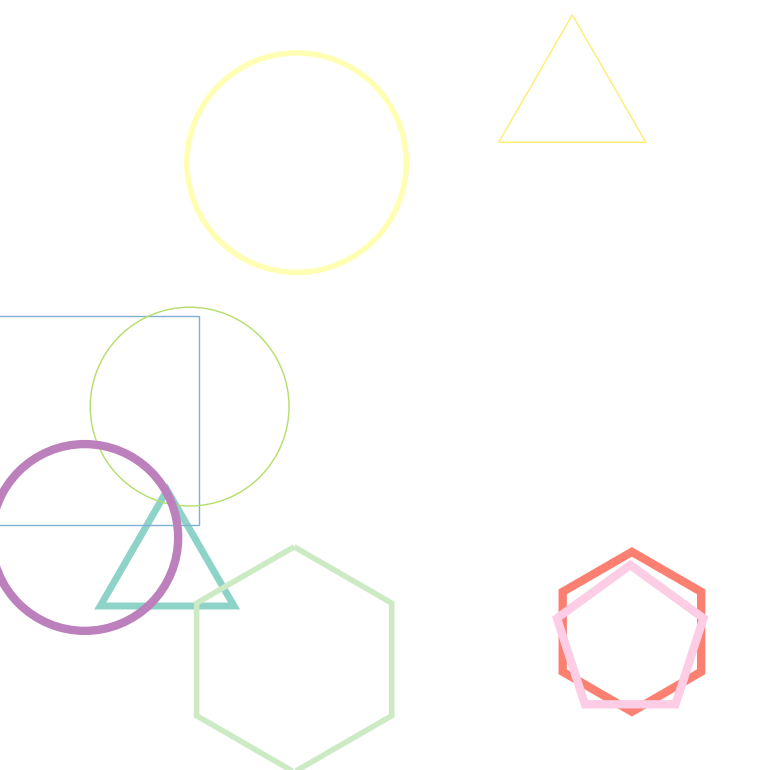[{"shape": "triangle", "thickness": 2.5, "radius": 0.5, "center": [0.217, 0.263]}, {"shape": "circle", "thickness": 2, "radius": 0.71, "center": [0.385, 0.789]}, {"shape": "hexagon", "thickness": 3, "radius": 0.52, "center": [0.821, 0.179]}, {"shape": "square", "thickness": 0.5, "radius": 0.68, "center": [0.122, 0.454]}, {"shape": "circle", "thickness": 0.5, "radius": 0.65, "center": [0.246, 0.472]}, {"shape": "pentagon", "thickness": 3, "radius": 0.5, "center": [0.819, 0.166]}, {"shape": "circle", "thickness": 3, "radius": 0.61, "center": [0.11, 0.302]}, {"shape": "hexagon", "thickness": 2, "radius": 0.73, "center": [0.382, 0.144]}, {"shape": "triangle", "thickness": 0.5, "radius": 0.55, "center": [0.743, 0.87]}]